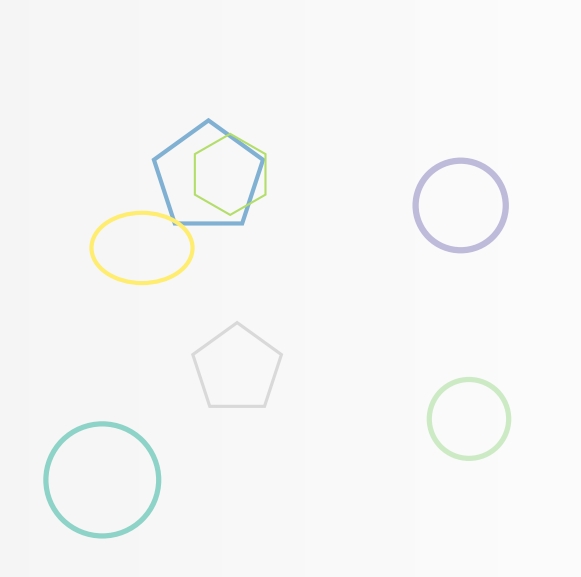[{"shape": "circle", "thickness": 2.5, "radius": 0.49, "center": [0.176, 0.168]}, {"shape": "circle", "thickness": 3, "radius": 0.39, "center": [0.793, 0.643]}, {"shape": "pentagon", "thickness": 2, "radius": 0.49, "center": [0.359, 0.692]}, {"shape": "hexagon", "thickness": 1, "radius": 0.35, "center": [0.396, 0.697]}, {"shape": "pentagon", "thickness": 1.5, "radius": 0.4, "center": [0.408, 0.36]}, {"shape": "circle", "thickness": 2.5, "radius": 0.34, "center": [0.807, 0.274]}, {"shape": "oval", "thickness": 2, "radius": 0.43, "center": [0.244, 0.57]}]